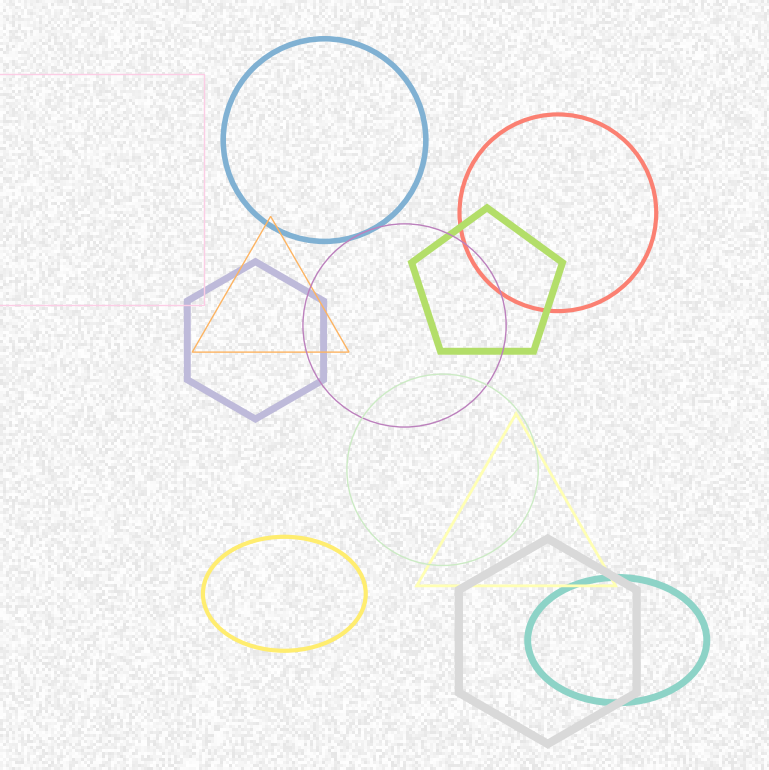[{"shape": "oval", "thickness": 2.5, "radius": 0.58, "center": [0.802, 0.169]}, {"shape": "triangle", "thickness": 1, "radius": 0.75, "center": [0.67, 0.314]}, {"shape": "hexagon", "thickness": 2.5, "radius": 0.51, "center": [0.332, 0.558]}, {"shape": "circle", "thickness": 1.5, "radius": 0.64, "center": [0.725, 0.724]}, {"shape": "circle", "thickness": 2, "radius": 0.66, "center": [0.421, 0.818]}, {"shape": "triangle", "thickness": 0.5, "radius": 0.59, "center": [0.351, 0.601]}, {"shape": "pentagon", "thickness": 2.5, "radius": 0.51, "center": [0.633, 0.627]}, {"shape": "square", "thickness": 0.5, "radius": 0.75, "center": [0.116, 0.754]}, {"shape": "hexagon", "thickness": 3, "radius": 0.67, "center": [0.711, 0.167]}, {"shape": "circle", "thickness": 0.5, "radius": 0.66, "center": [0.525, 0.577]}, {"shape": "circle", "thickness": 0.5, "radius": 0.62, "center": [0.575, 0.39]}, {"shape": "oval", "thickness": 1.5, "radius": 0.53, "center": [0.369, 0.229]}]